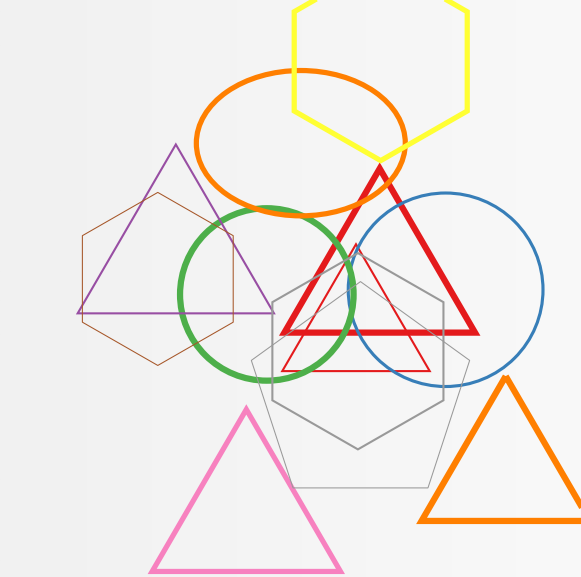[{"shape": "triangle", "thickness": 3, "radius": 0.95, "center": [0.653, 0.518]}, {"shape": "triangle", "thickness": 1, "radius": 0.73, "center": [0.612, 0.43]}, {"shape": "circle", "thickness": 1.5, "radius": 0.84, "center": [0.767, 0.497]}, {"shape": "circle", "thickness": 3, "radius": 0.75, "center": [0.459, 0.489]}, {"shape": "triangle", "thickness": 1, "radius": 0.97, "center": [0.302, 0.554]}, {"shape": "triangle", "thickness": 3, "radius": 0.84, "center": [0.87, 0.181]}, {"shape": "oval", "thickness": 2.5, "radius": 0.9, "center": [0.518, 0.751]}, {"shape": "hexagon", "thickness": 2.5, "radius": 0.86, "center": [0.655, 0.893]}, {"shape": "hexagon", "thickness": 0.5, "radius": 0.75, "center": [0.271, 0.516]}, {"shape": "triangle", "thickness": 2.5, "radius": 0.94, "center": [0.424, 0.103]}, {"shape": "hexagon", "thickness": 1, "radius": 0.85, "center": [0.616, 0.391]}, {"shape": "pentagon", "thickness": 0.5, "radius": 0.99, "center": [0.62, 0.314]}]